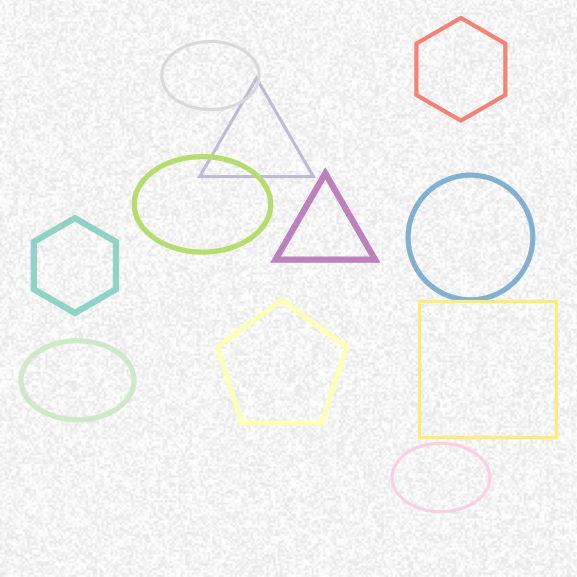[{"shape": "hexagon", "thickness": 3, "radius": 0.41, "center": [0.13, 0.539]}, {"shape": "pentagon", "thickness": 2.5, "radius": 0.59, "center": [0.488, 0.362]}, {"shape": "triangle", "thickness": 1.5, "radius": 0.57, "center": [0.444, 0.75]}, {"shape": "hexagon", "thickness": 2, "radius": 0.44, "center": [0.798, 0.879]}, {"shape": "circle", "thickness": 2.5, "radius": 0.54, "center": [0.815, 0.588]}, {"shape": "oval", "thickness": 2.5, "radius": 0.59, "center": [0.351, 0.645]}, {"shape": "oval", "thickness": 1.5, "radius": 0.42, "center": [0.763, 0.172]}, {"shape": "oval", "thickness": 1.5, "radius": 0.42, "center": [0.364, 0.868]}, {"shape": "triangle", "thickness": 3, "radius": 0.5, "center": [0.563, 0.599]}, {"shape": "oval", "thickness": 2.5, "radius": 0.49, "center": [0.134, 0.341]}, {"shape": "square", "thickness": 1.5, "radius": 0.59, "center": [0.844, 0.361]}]